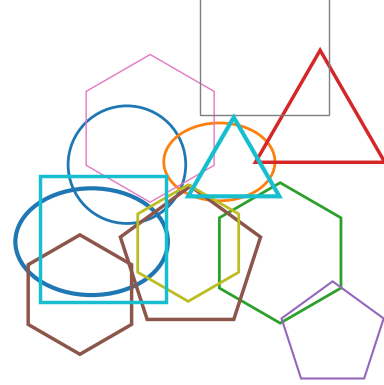[{"shape": "oval", "thickness": 3, "radius": 0.99, "center": [0.238, 0.372]}, {"shape": "circle", "thickness": 2, "radius": 0.76, "center": [0.33, 0.572]}, {"shape": "oval", "thickness": 2, "radius": 0.72, "center": [0.57, 0.58]}, {"shape": "hexagon", "thickness": 2, "radius": 0.91, "center": [0.728, 0.343]}, {"shape": "triangle", "thickness": 2.5, "radius": 0.97, "center": [0.832, 0.676]}, {"shape": "pentagon", "thickness": 1.5, "radius": 0.7, "center": [0.864, 0.13]}, {"shape": "hexagon", "thickness": 2.5, "radius": 0.78, "center": [0.208, 0.235]}, {"shape": "pentagon", "thickness": 2.5, "radius": 0.96, "center": [0.495, 0.325]}, {"shape": "hexagon", "thickness": 1, "radius": 0.96, "center": [0.39, 0.667]}, {"shape": "square", "thickness": 1, "radius": 0.83, "center": [0.687, 0.867]}, {"shape": "hexagon", "thickness": 2, "radius": 0.76, "center": [0.489, 0.369]}, {"shape": "triangle", "thickness": 3, "radius": 0.68, "center": [0.607, 0.558]}, {"shape": "square", "thickness": 2.5, "radius": 0.82, "center": [0.267, 0.379]}]